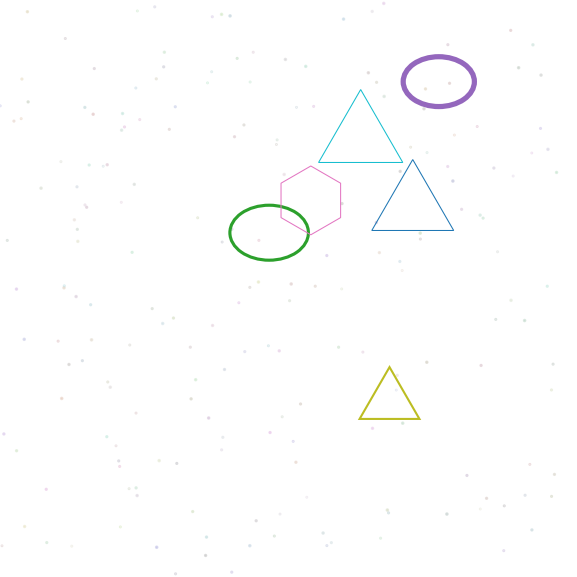[{"shape": "triangle", "thickness": 0.5, "radius": 0.41, "center": [0.715, 0.641]}, {"shape": "oval", "thickness": 1.5, "radius": 0.34, "center": [0.466, 0.596]}, {"shape": "oval", "thickness": 2.5, "radius": 0.31, "center": [0.76, 0.858]}, {"shape": "hexagon", "thickness": 0.5, "radius": 0.3, "center": [0.538, 0.652]}, {"shape": "triangle", "thickness": 1, "radius": 0.3, "center": [0.674, 0.304]}, {"shape": "triangle", "thickness": 0.5, "radius": 0.42, "center": [0.625, 0.76]}]